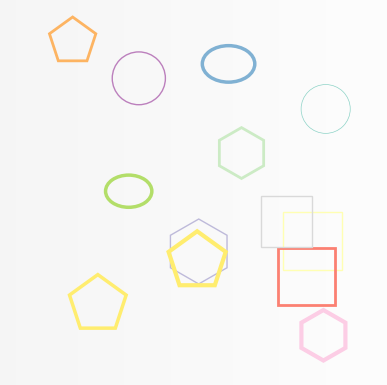[{"shape": "circle", "thickness": 0.5, "radius": 0.32, "center": [0.84, 0.717]}, {"shape": "square", "thickness": 1, "radius": 0.38, "center": [0.806, 0.374]}, {"shape": "hexagon", "thickness": 1, "radius": 0.42, "center": [0.513, 0.347]}, {"shape": "square", "thickness": 2, "radius": 0.37, "center": [0.79, 0.281]}, {"shape": "oval", "thickness": 2.5, "radius": 0.34, "center": [0.59, 0.834]}, {"shape": "pentagon", "thickness": 2, "radius": 0.31, "center": [0.187, 0.893]}, {"shape": "oval", "thickness": 2.5, "radius": 0.3, "center": [0.332, 0.503]}, {"shape": "hexagon", "thickness": 3, "radius": 0.33, "center": [0.835, 0.129]}, {"shape": "square", "thickness": 1, "radius": 0.33, "center": [0.739, 0.424]}, {"shape": "circle", "thickness": 1, "radius": 0.34, "center": [0.358, 0.797]}, {"shape": "hexagon", "thickness": 2, "radius": 0.33, "center": [0.623, 0.603]}, {"shape": "pentagon", "thickness": 2.5, "radius": 0.38, "center": [0.252, 0.21]}, {"shape": "pentagon", "thickness": 3, "radius": 0.39, "center": [0.509, 0.322]}]